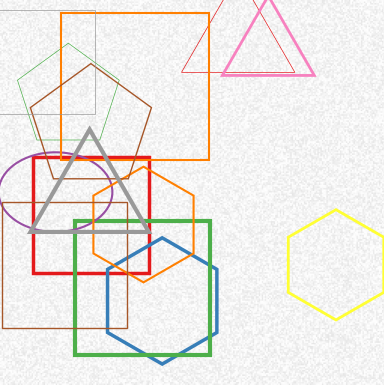[{"shape": "triangle", "thickness": 0.5, "radius": 0.85, "center": [0.619, 0.897]}, {"shape": "square", "thickness": 2.5, "radius": 0.75, "center": [0.236, 0.442]}, {"shape": "hexagon", "thickness": 2.5, "radius": 0.82, "center": [0.421, 0.218]}, {"shape": "pentagon", "thickness": 0.5, "radius": 0.69, "center": [0.177, 0.749]}, {"shape": "square", "thickness": 3, "radius": 0.87, "center": [0.37, 0.251]}, {"shape": "oval", "thickness": 1.5, "radius": 0.74, "center": [0.144, 0.501]}, {"shape": "hexagon", "thickness": 1.5, "radius": 0.75, "center": [0.373, 0.417]}, {"shape": "square", "thickness": 1.5, "radius": 0.96, "center": [0.351, 0.775]}, {"shape": "hexagon", "thickness": 2, "radius": 0.72, "center": [0.873, 0.312]}, {"shape": "square", "thickness": 1, "radius": 0.82, "center": [0.167, 0.312]}, {"shape": "pentagon", "thickness": 1, "radius": 0.83, "center": [0.236, 0.669]}, {"shape": "triangle", "thickness": 2, "radius": 0.69, "center": [0.697, 0.873]}, {"shape": "square", "thickness": 0.5, "radius": 0.68, "center": [0.112, 0.839]}, {"shape": "triangle", "thickness": 3, "radius": 0.89, "center": [0.233, 0.486]}]